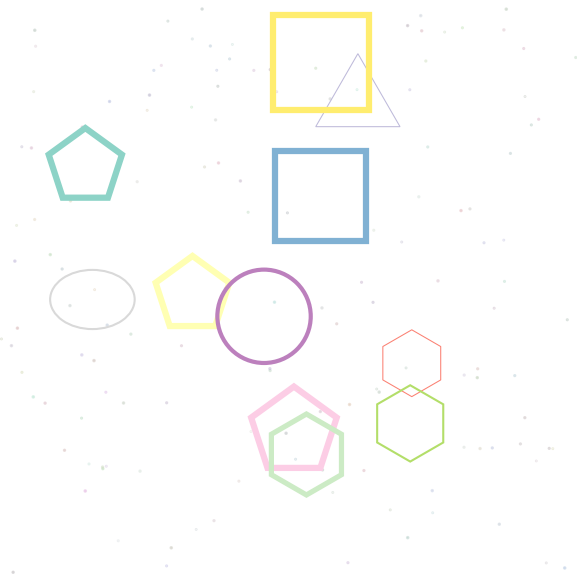[{"shape": "pentagon", "thickness": 3, "radius": 0.33, "center": [0.148, 0.711]}, {"shape": "pentagon", "thickness": 3, "radius": 0.34, "center": [0.333, 0.489]}, {"shape": "triangle", "thickness": 0.5, "radius": 0.42, "center": [0.62, 0.822]}, {"shape": "hexagon", "thickness": 0.5, "radius": 0.29, "center": [0.713, 0.37]}, {"shape": "square", "thickness": 3, "radius": 0.39, "center": [0.555, 0.66]}, {"shape": "hexagon", "thickness": 1, "radius": 0.33, "center": [0.71, 0.266]}, {"shape": "pentagon", "thickness": 3, "radius": 0.39, "center": [0.509, 0.252]}, {"shape": "oval", "thickness": 1, "radius": 0.37, "center": [0.16, 0.481]}, {"shape": "circle", "thickness": 2, "radius": 0.4, "center": [0.457, 0.451]}, {"shape": "hexagon", "thickness": 2.5, "radius": 0.35, "center": [0.531, 0.212]}, {"shape": "square", "thickness": 3, "radius": 0.41, "center": [0.556, 0.891]}]